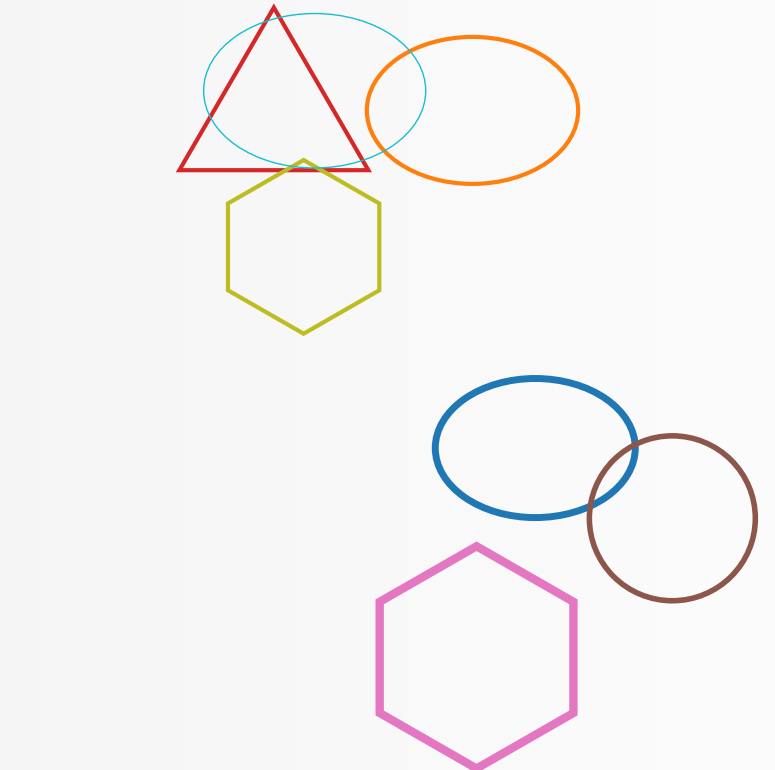[{"shape": "oval", "thickness": 2.5, "radius": 0.65, "center": [0.691, 0.418]}, {"shape": "oval", "thickness": 1.5, "radius": 0.68, "center": [0.61, 0.857]}, {"shape": "triangle", "thickness": 1.5, "radius": 0.7, "center": [0.353, 0.849]}, {"shape": "circle", "thickness": 2, "radius": 0.54, "center": [0.868, 0.327]}, {"shape": "hexagon", "thickness": 3, "radius": 0.72, "center": [0.615, 0.146]}, {"shape": "hexagon", "thickness": 1.5, "radius": 0.56, "center": [0.392, 0.679]}, {"shape": "oval", "thickness": 0.5, "radius": 0.72, "center": [0.406, 0.882]}]